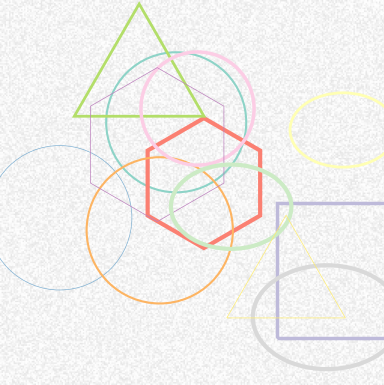[{"shape": "circle", "thickness": 1.5, "radius": 0.91, "center": [0.458, 0.682]}, {"shape": "oval", "thickness": 2, "radius": 0.69, "center": [0.891, 0.662]}, {"shape": "square", "thickness": 2.5, "radius": 0.87, "center": [0.894, 0.298]}, {"shape": "hexagon", "thickness": 3, "radius": 0.84, "center": [0.53, 0.525]}, {"shape": "circle", "thickness": 0.5, "radius": 0.94, "center": [0.155, 0.434]}, {"shape": "circle", "thickness": 1.5, "radius": 0.95, "center": [0.415, 0.402]}, {"shape": "triangle", "thickness": 2, "radius": 0.97, "center": [0.361, 0.795]}, {"shape": "circle", "thickness": 2.5, "radius": 0.73, "center": [0.513, 0.718]}, {"shape": "oval", "thickness": 3, "radius": 0.96, "center": [0.849, 0.176]}, {"shape": "hexagon", "thickness": 0.5, "radius": 1.0, "center": [0.408, 0.624]}, {"shape": "oval", "thickness": 3, "radius": 0.78, "center": [0.6, 0.463]}, {"shape": "triangle", "thickness": 0.5, "radius": 0.89, "center": [0.743, 0.263]}]